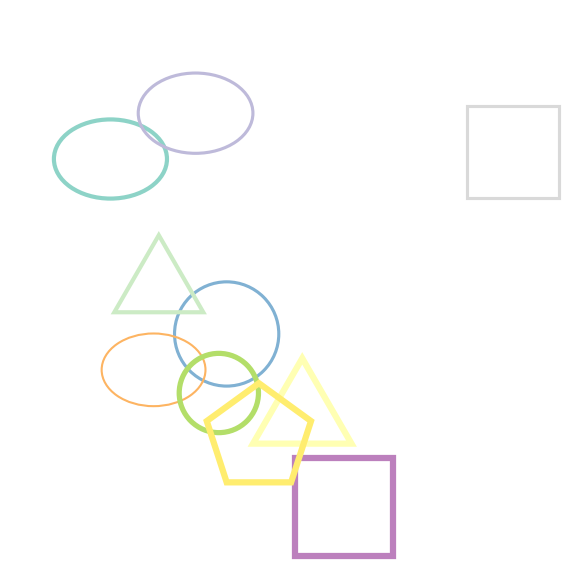[{"shape": "oval", "thickness": 2, "radius": 0.49, "center": [0.191, 0.724]}, {"shape": "triangle", "thickness": 3, "radius": 0.49, "center": [0.523, 0.28]}, {"shape": "oval", "thickness": 1.5, "radius": 0.5, "center": [0.339, 0.803]}, {"shape": "circle", "thickness": 1.5, "radius": 0.45, "center": [0.392, 0.421]}, {"shape": "oval", "thickness": 1, "radius": 0.45, "center": [0.266, 0.359]}, {"shape": "circle", "thickness": 2.5, "radius": 0.34, "center": [0.379, 0.319]}, {"shape": "square", "thickness": 1.5, "radius": 0.4, "center": [0.888, 0.735]}, {"shape": "square", "thickness": 3, "radius": 0.42, "center": [0.596, 0.121]}, {"shape": "triangle", "thickness": 2, "radius": 0.44, "center": [0.275, 0.503]}, {"shape": "pentagon", "thickness": 3, "radius": 0.47, "center": [0.448, 0.241]}]